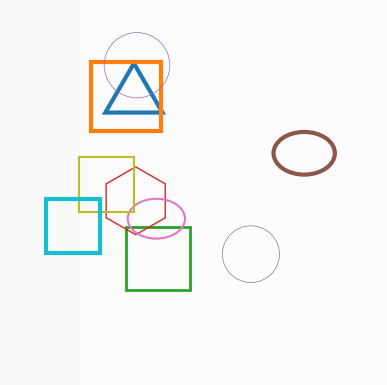[{"shape": "triangle", "thickness": 3, "radius": 0.43, "center": [0.346, 0.75]}, {"shape": "square", "thickness": 3, "radius": 0.45, "center": [0.326, 0.75]}, {"shape": "square", "thickness": 2, "radius": 0.41, "center": [0.408, 0.329]}, {"shape": "hexagon", "thickness": 1, "radius": 0.44, "center": [0.35, 0.478]}, {"shape": "circle", "thickness": 0.5, "radius": 0.42, "center": [0.354, 0.831]}, {"shape": "oval", "thickness": 3, "radius": 0.4, "center": [0.785, 0.602]}, {"shape": "oval", "thickness": 1.5, "radius": 0.37, "center": [0.403, 0.432]}, {"shape": "circle", "thickness": 0.5, "radius": 0.37, "center": [0.648, 0.34]}, {"shape": "square", "thickness": 1.5, "radius": 0.36, "center": [0.275, 0.52]}, {"shape": "square", "thickness": 3, "radius": 0.35, "center": [0.189, 0.414]}]